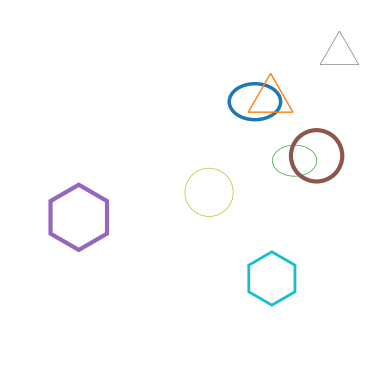[{"shape": "oval", "thickness": 2.5, "radius": 0.33, "center": [0.662, 0.736]}, {"shape": "triangle", "thickness": 1, "radius": 0.34, "center": [0.703, 0.742]}, {"shape": "oval", "thickness": 0.5, "radius": 0.29, "center": [0.765, 0.583]}, {"shape": "hexagon", "thickness": 3, "radius": 0.42, "center": [0.205, 0.435]}, {"shape": "circle", "thickness": 3, "radius": 0.33, "center": [0.822, 0.595]}, {"shape": "triangle", "thickness": 0.5, "radius": 0.29, "center": [0.882, 0.861]}, {"shape": "circle", "thickness": 0.5, "radius": 0.31, "center": [0.543, 0.5]}, {"shape": "hexagon", "thickness": 2, "radius": 0.35, "center": [0.706, 0.277]}]